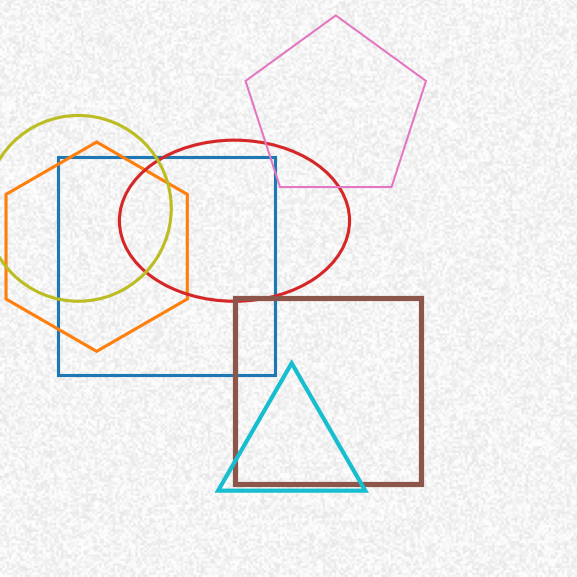[{"shape": "square", "thickness": 1.5, "radius": 0.94, "center": [0.288, 0.539]}, {"shape": "hexagon", "thickness": 1.5, "radius": 0.91, "center": [0.167, 0.572]}, {"shape": "oval", "thickness": 1.5, "radius": 1.0, "center": [0.406, 0.617]}, {"shape": "square", "thickness": 2.5, "radius": 0.81, "center": [0.568, 0.322]}, {"shape": "pentagon", "thickness": 1, "radius": 0.82, "center": [0.581, 0.808]}, {"shape": "circle", "thickness": 1.5, "radius": 0.8, "center": [0.136, 0.638]}, {"shape": "triangle", "thickness": 2, "radius": 0.74, "center": [0.505, 0.223]}]